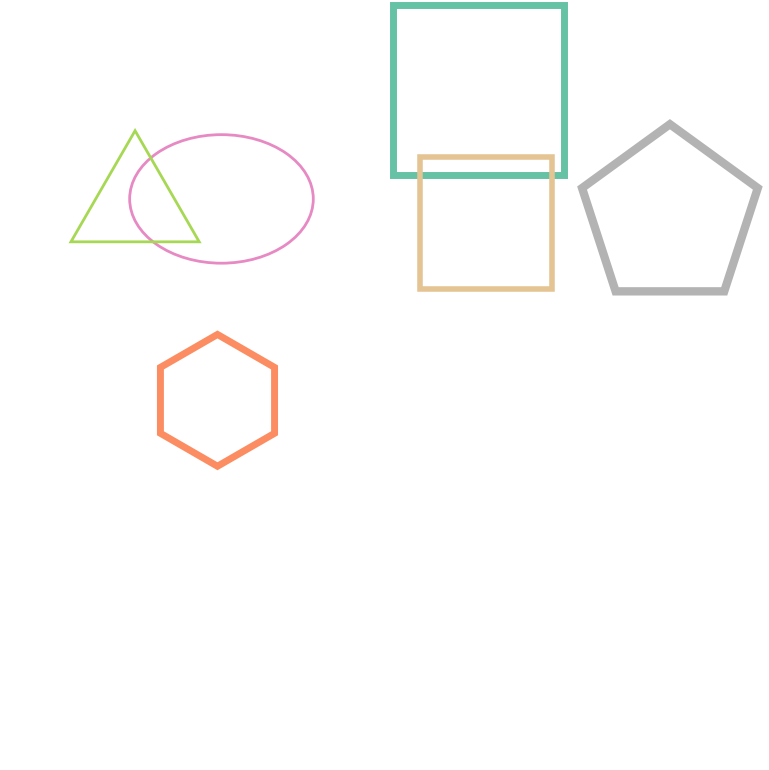[{"shape": "square", "thickness": 2.5, "radius": 0.55, "center": [0.621, 0.883]}, {"shape": "hexagon", "thickness": 2.5, "radius": 0.43, "center": [0.282, 0.48]}, {"shape": "oval", "thickness": 1, "radius": 0.6, "center": [0.288, 0.742]}, {"shape": "triangle", "thickness": 1, "radius": 0.48, "center": [0.175, 0.734]}, {"shape": "square", "thickness": 2, "radius": 0.43, "center": [0.631, 0.711]}, {"shape": "pentagon", "thickness": 3, "radius": 0.6, "center": [0.87, 0.719]}]